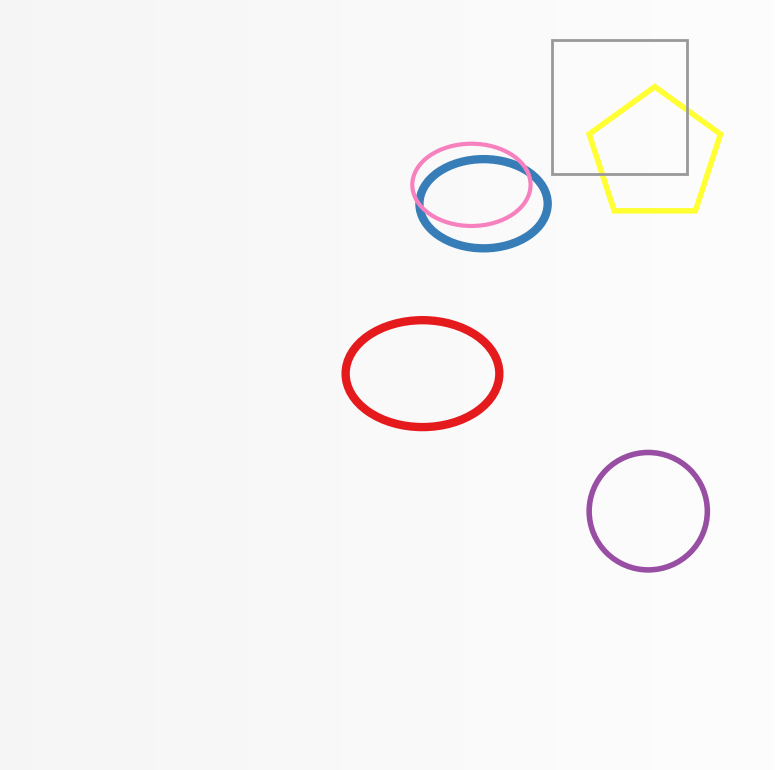[{"shape": "oval", "thickness": 3, "radius": 0.5, "center": [0.545, 0.515]}, {"shape": "oval", "thickness": 3, "radius": 0.41, "center": [0.624, 0.735]}, {"shape": "circle", "thickness": 2, "radius": 0.38, "center": [0.836, 0.336]}, {"shape": "pentagon", "thickness": 2, "radius": 0.45, "center": [0.845, 0.798]}, {"shape": "oval", "thickness": 1.5, "radius": 0.38, "center": [0.608, 0.76]}, {"shape": "square", "thickness": 1, "radius": 0.44, "center": [0.799, 0.861]}]